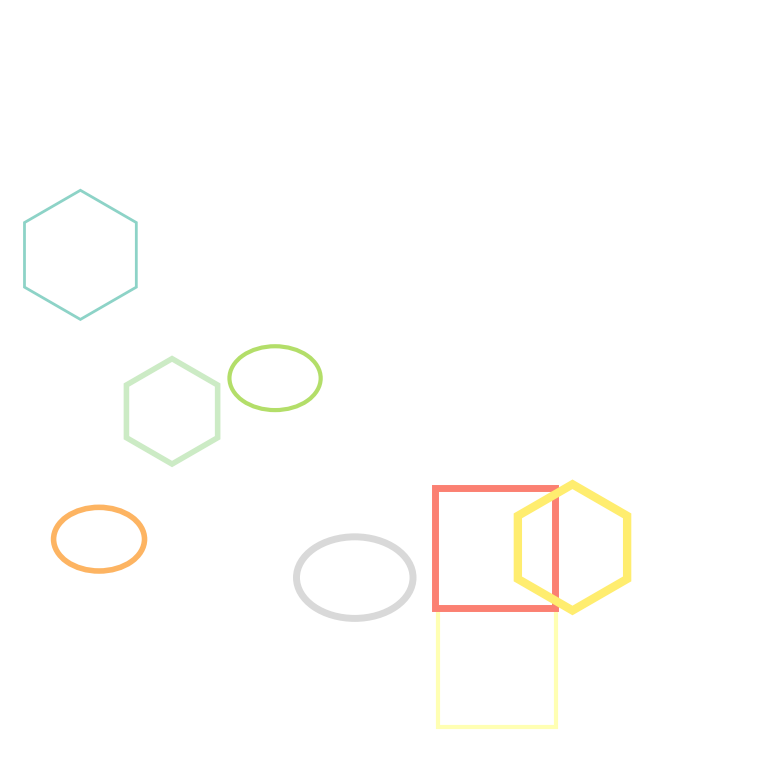[{"shape": "hexagon", "thickness": 1, "radius": 0.42, "center": [0.104, 0.669]}, {"shape": "square", "thickness": 1.5, "radius": 0.38, "center": [0.646, 0.132]}, {"shape": "square", "thickness": 2.5, "radius": 0.39, "center": [0.643, 0.288]}, {"shape": "oval", "thickness": 2, "radius": 0.3, "center": [0.129, 0.3]}, {"shape": "oval", "thickness": 1.5, "radius": 0.3, "center": [0.357, 0.509]}, {"shape": "oval", "thickness": 2.5, "radius": 0.38, "center": [0.461, 0.25]}, {"shape": "hexagon", "thickness": 2, "radius": 0.34, "center": [0.223, 0.466]}, {"shape": "hexagon", "thickness": 3, "radius": 0.41, "center": [0.743, 0.289]}]